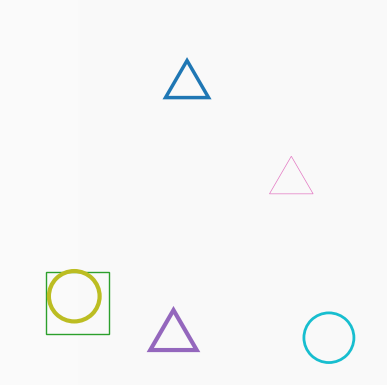[{"shape": "triangle", "thickness": 2.5, "radius": 0.32, "center": [0.483, 0.779]}, {"shape": "square", "thickness": 1, "radius": 0.41, "center": [0.201, 0.213]}, {"shape": "triangle", "thickness": 3, "radius": 0.35, "center": [0.448, 0.125]}, {"shape": "triangle", "thickness": 0.5, "radius": 0.33, "center": [0.752, 0.529]}, {"shape": "circle", "thickness": 3, "radius": 0.33, "center": [0.192, 0.231]}, {"shape": "circle", "thickness": 2, "radius": 0.32, "center": [0.849, 0.123]}]